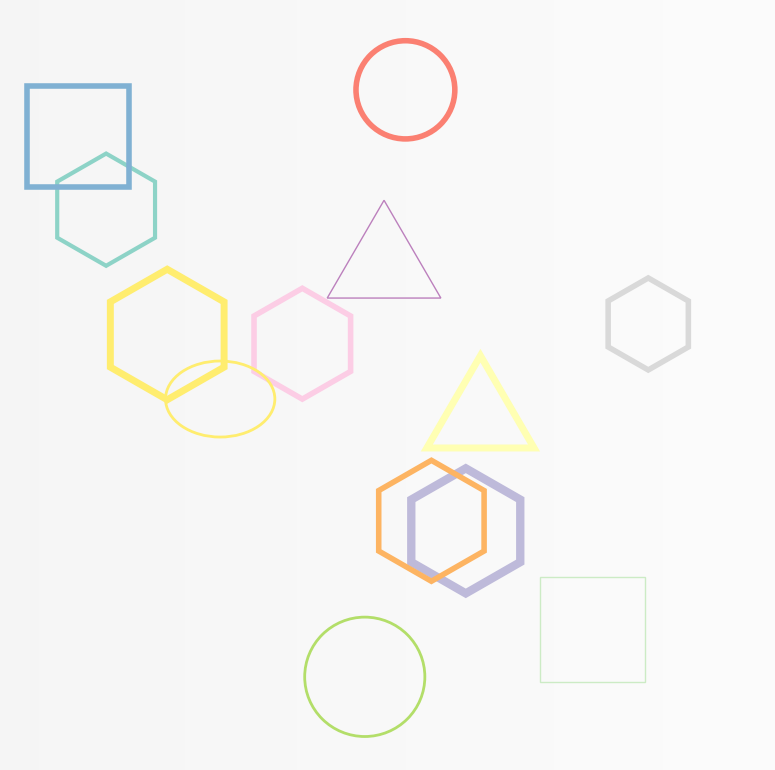[{"shape": "hexagon", "thickness": 1.5, "radius": 0.36, "center": [0.137, 0.728]}, {"shape": "triangle", "thickness": 2.5, "radius": 0.4, "center": [0.62, 0.458]}, {"shape": "hexagon", "thickness": 3, "radius": 0.41, "center": [0.601, 0.311]}, {"shape": "circle", "thickness": 2, "radius": 0.32, "center": [0.523, 0.883]}, {"shape": "square", "thickness": 2, "radius": 0.33, "center": [0.101, 0.823]}, {"shape": "hexagon", "thickness": 2, "radius": 0.39, "center": [0.557, 0.324]}, {"shape": "circle", "thickness": 1, "radius": 0.39, "center": [0.471, 0.121]}, {"shape": "hexagon", "thickness": 2, "radius": 0.36, "center": [0.39, 0.554]}, {"shape": "hexagon", "thickness": 2, "radius": 0.3, "center": [0.836, 0.579]}, {"shape": "triangle", "thickness": 0.5, "radius": 0.42, "center": [0.496, 0.655]}, {"shape": "square", "thickness": 0.5, "radius": 0.34, "center": [0.764, 0.182]}, {"shape": "hexagon", "thickness": 2.5, "radius": 0.42, "center": [0.216, 0.566]}, {"shape": "oval", "thickness": 1, "radius": 0.35, "center": [0.284, 0.482]}]